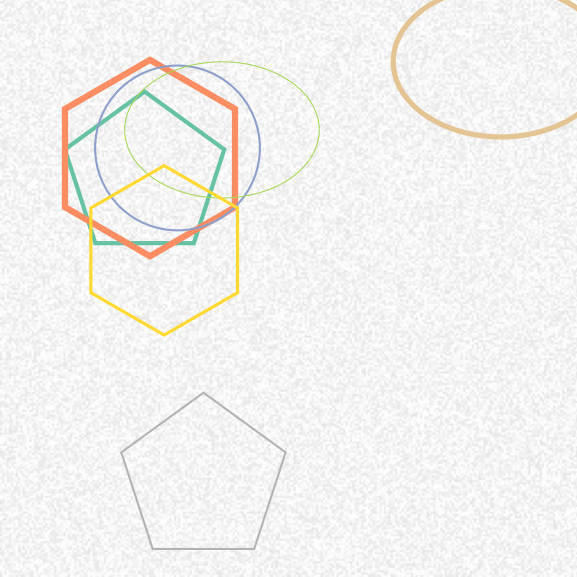[{"shape": "pentagon", "thickness": 2, "radius": 0.73, "center": [0.25, 0.695]}, {"shape": "hexagon", "thickness": 3, "radius": 0.85, "center": [0.26, 0.725]}, {"shape": "circle", "thickness": 1, "radius": 0.71, "center": [0.307, 0.743]}, {"shape": "oval", "thickness": 0.5, "radius": 0.84, "center": [0.384, 0.774]}, {"shape": "hexagon", "thickness": 1.5, "radius": 0.73, "center": [0.284, 0.566]}, {"shape": "oval", "thickness": 2.5, "radius": 0.93, "center": [0.867, 0.892]}, {"shape": "pentagon", "thickness": 1, "radius": 0.75, "center": [0.352, 0.17]}]